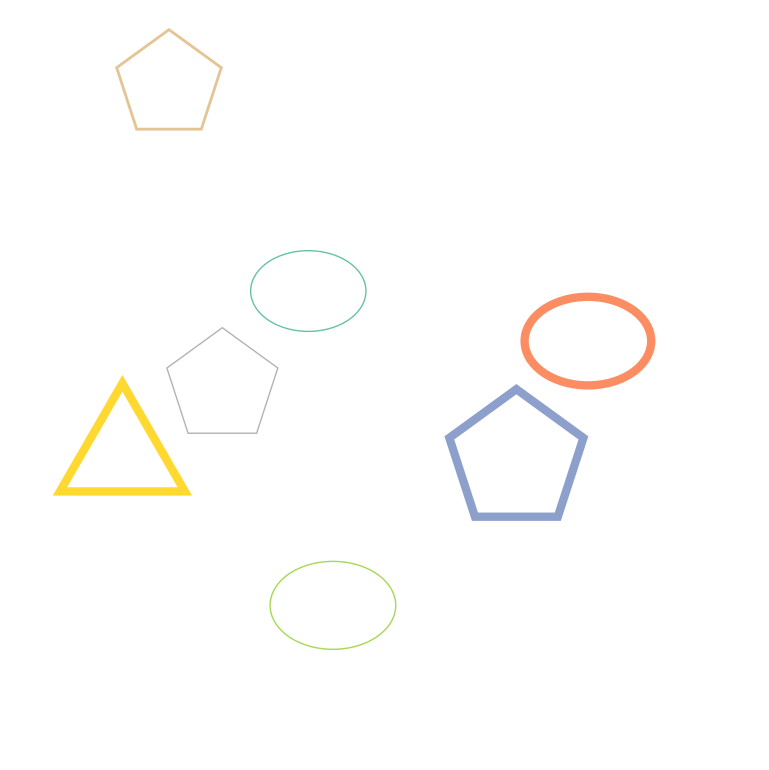[{"shape": "oval", "thickness": 0.5, "radius": 0.37, "center": [0.4, 0.622]}, {"shape": "oval", "thickness": 3, "radius": 0.41, "center": [0.764, 0.557]}, {"shape": "pentagon", "thickness": 3, "radius": 0.46, "center": [0.671, 0.403]}, {"shape": "oval", "thickness": 0.5, "radius": 0.41, "center": [0.432, 0.214]}, {"shape": "triangle", "thickness": 3, "radius": 0.47, "center": [0.159, 0.409]}, {"shape": "pentagon", "thickness": 1, "radius": 0.36, "center": [0.219, 0.89]}, {"shape": "pentagon", "thickness": 0.5, "radius": 0.38, "center": [0.289, 0.499]}]